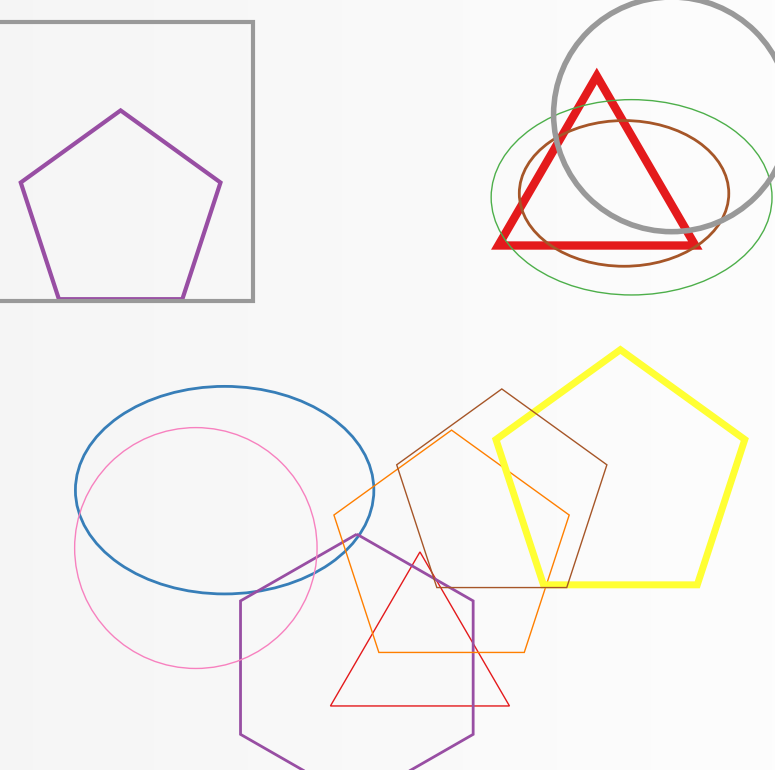[{"shape": "triangle", "thickness": 0.5, "radius": 0.67, "center": [0.542, 0.15]}, {"shape": "triangle", "thickness": 3, "radius": 0.73, "center": [0.77, 0.755]}, {"shape": "oval", "thickness": 1, "radius": 0.96, "center": [0.29, 0.363]}, {"shape": "oval", "thickness": 0.5, "radius": 0.91, "center": [0.815, 0.744]}, {"shape": "pentagon", "thickness": 1.5, "radius": 0.68, "center": [0.156, 0.721]}, {"shape": "hexagon", "thickness": 1, "radius": 0.87, "center": [0.46, 0.133]}, {"shape": "pentagon", "thickness": 0.5, "radius": 0.8, "center": [0.583, 0.282]}, {"shape": "pentagon", "thickness": 2.5, "radius": 0.84, "center": [0.8, 0.377]}, {"shape": "pentagon", "thickness": 0.5, "radius": 0.71, "center": [0.647, 0.352]}, {"shape": "oval", "thickness": 1, "radius": 0.68, "center": [0.805, 0.749]}, {"shape": "circle", "thickness": 0.5, "radius": 0.78, "center": [0.253, 0.288]}, {"shape": "circle", "thickness": 2, "radius": 0.76, "center": [0.867, 0.851]}, {"shape": "square", "thickness": 1.5, "radius": 0.91, "center": [0.145, 0.79]}]